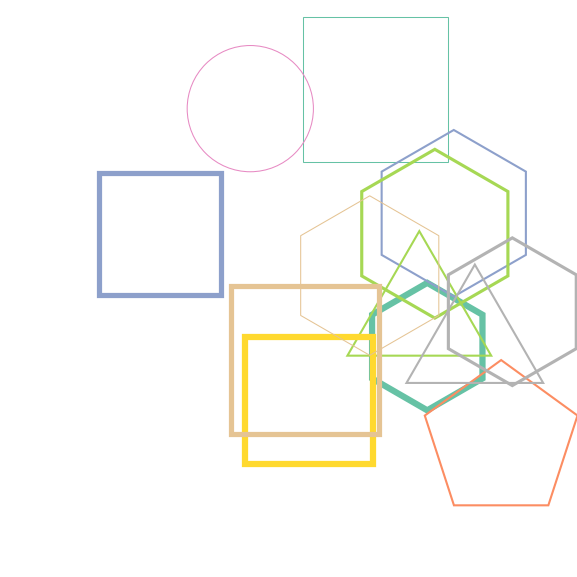[{"shape": "square", "thickness": 0.5, "radius": 0.63, "center": [0.649, 0.844]}, {"shape": "hexagon", "thickness": 3, "radius": 0.55, "center": [0.74, 0.399]}, {"shape": "pentagon", "thickness": 1, "radius": 0.7, "center": [0.868, 0.237]}, {"shape": "hexagon", "thickness": 1, "radius": 0.72, "center": [0.786, 0.63]}, {"shape": "square", "thickness": 2.5, "radius": 0.53, "center": [0.277, 0.594]}, {"shape": "circle", "thickness": 0.5, "radius": 0.55, "center": [0.433, 0.811]}, {"shape": "triangle", "thickness": 1, "radius": 0.72, "center": [0.726, 0.455]}, {"shape": "hexagon", "thickness": 1.5, "radius": 0.73, "center": [0.753, 0.594]}, {"shape": "square", "thickness": 3, "radius": 0.55, "center": [0.535, 0.306]}, {"shape": "hexagon", "thickness": 0.5, "radius": 0.69, "center": [0.64, 0.522]}, {"shape": "square", "thickness": 2.5, "radius": 0.64, "center": [0.528, 0.375]}, {"shape": "triangle", "thickness": 1, "radius": 0.68, "center": [0.822, 0.404]}, {"shape": "hexagon", "thickness": 1.5, "radius": 0.64, "center": [0.887, 0.459]}]